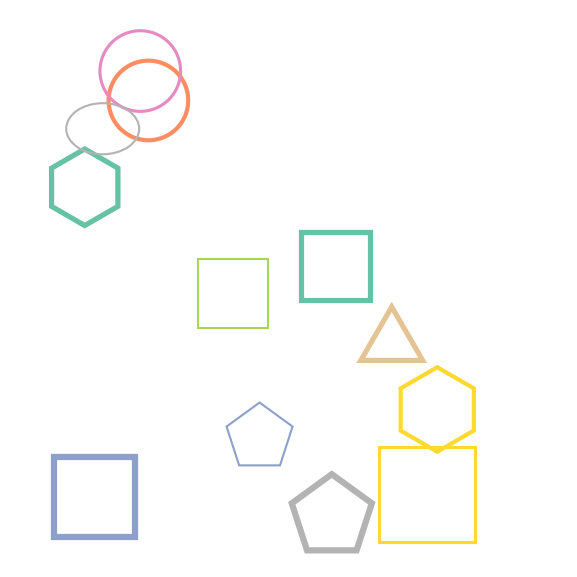[{"shape": "square", "thickness": 2.5, "radius": 0.3, "center": [0.581, 0.539]}, {"shape": "hexagon", "thickness": 2.5, "radius": 0.33, "center": [0.147, 0.675]}, {"shape": "circle", "thickness": 2, "radius": 0.34, "center": [0.257, 0.825]}, {"shape": "square", "thickness": 3, "radius": 0.35, "center": [0.163, 0.139]}, {"shape": "pentagon", "thickness": 1, "radius": 0.3, "center": [0.449, 0.242]}, {"shape": "circle", "thickness": 1.5, "radius": 0.35, "center": [0.243, 0.876]}, {"shape": "square", "thickness": 1, "radius": 0.3, "center": [0.403, 0.491]}, {"shape": "hexagon", "thickness": 2, "radius": 0.37, "center": [0.757, 0.29]}, {"shape": "square", "thickness": 1.5, "radius": 0.41, "center": [0.739, 0.143]}, {"shape": "triangle", "thickness": 2.5, "radius": 0.31, "center": [0.678, 0.406]}, {"shape": "pentagon", "thickness": 3, "radius": 0.36, "center": [0.575, 0.105]}, {"shape": "oval", "thickness": 1, "radius": 0.32, "center": [0.178, 0.776]}]